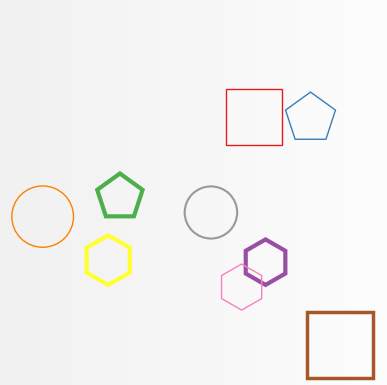[{"shape": "square", "thickness": 1, "radius": 0.36, "center": [0.656, 0.696]}, {"shape": "pentagon", "thickness": 1, "radius": 0.34, "center": [0.801, 0.693]}, {"shape": "pentagon", "thickness": 3, "radius": 0.31, "center": [0.309, 0.488]}, {"shape": "hexagon", "thickness": 3, "radius": 0.3, "center": [0.685, 0.319]}, {"shape": "circle", "thickness": 1, "radius": 0.4, "center": [0.11, 0.437]}, {"shape": "hexagon", "thickness": 3, "radius": 0.32, "center": [0.279, 0.324]}, {"shape": "square", "thickness": 2.5, "radius": 0.43, "center": [0.877, 0.105]}, {"shape": "hexagon", "thickness": 1, "radius": 0.3, "center": [0.624, 0.254]}, {"shape": "circle", "thickness": 1.5, "radius": 0.34, "center": [0.544, 0.448]}]